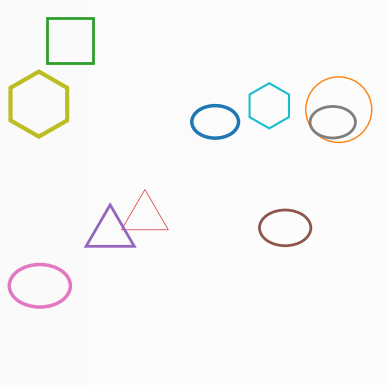[{"shape": "oval", "thickness": 2.5, "radius": 0.3, "center": [0.555, 0.683]}, {"shape": "circle", "thickness": 1, "radius": 0.43, "center": [0.874, 0.715]}, {"shape": "square", "thickness": 2, "radius": 0.3, "center": [0.18, 0.895]}, {"shape": "triangle", "thickness": 0.5, "radius": 0.35, "center": [0.374, 0.438]}, {"shape": "triangle", "thickness": 2, "radius": 0.36, "center": [0.284, 0.396]}, {"shape": "oval", "thickness": 2, "radius": 0.33, "center": [0.736, 0.408]}, {"shape": "oval", "thickness": 2.5, "radius": 0.39, "center": [0.103, 0.258]}, {"shape": "oval", "thickness": 2, "radius": 0.29, "center": [0.859, 0.683]}, {"shape": "hexagon", "thickness": 3, "radius": 0.42, "center": [0.1, 0.73]}, {"shape": "hexagon", "thickness": 1.5, "radius": 0.29, "center": [0.695, 0.725]}]